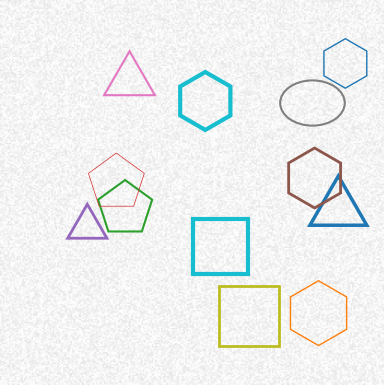[{"shape": "hexagon", "thickness": 1, "radius": 0.32, "center": [0.897, 0.835]}, {"shape": "triangle", "thickness": 2.5, "radius": 0.43, "center": [0.879, 0.458]}, {"shape": "hexagon", "thickness": 1, "radius": 0.42, "center": [0.827, 0.187]}, {"shape": "pentagon", "thickness": 1.5, "radius": 0.37, "center": [0.325, 0.459]}, {"shape": "pentagon", "thickness": 0.5, "radius": 0.38, "center": [0.302, 0.526]}, {"shape": "triangle", "thickness": 2, "radius": 0.29, "center": [0.227, 0.411]}, {"shape": "hexagon", "thickness": 2, "radius": 0.39, "center": [0.817, 0.538]}, {"shape": "triangle", "thickness": 1.5, "radius": 0.38, "center": [0.336, 0.791]}, {"shape": "oval", "thickness": 1.5, "radius": 0.42, "center": [0.812, 0.732]}, {"shape": "square", "thickness": 2, "radius": 0.39, "center": [0.646, 0.179]}, {"shape": "hexagon", "thickness": 3, "radius": 0.38, "center": [0.533, 0.738]}, {"shape": "square", "thickness": 3, "radius": 0.35, "center": [0.573, 0.359]}]